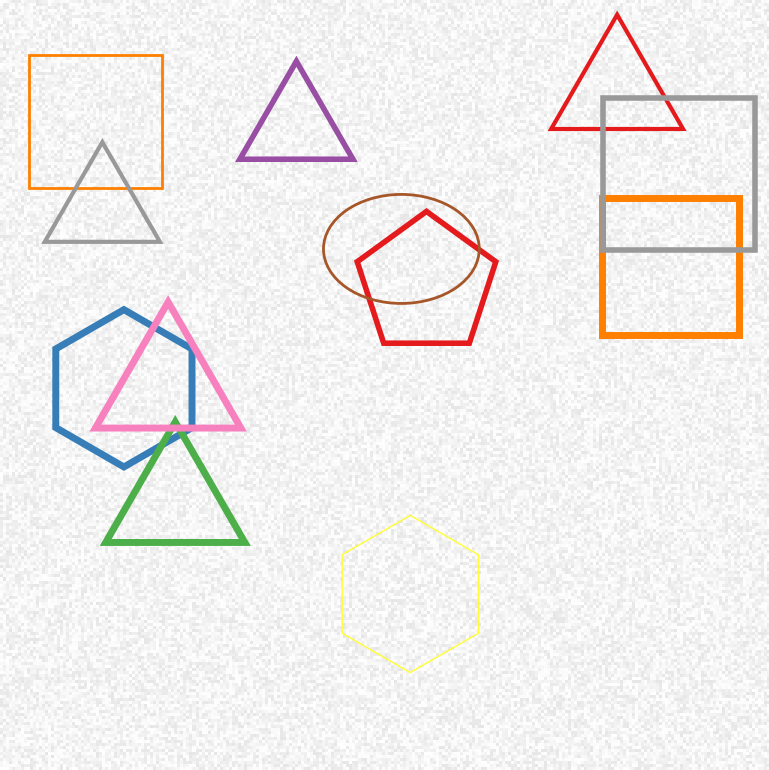[{"shape": "pentagon", "thickness": 2, "radius": 0.47, "center": [0.554, 0.631]}, {"shape": "triangle", "thickness": 1.5, "radius": 0.49, "center": [0.801, 0.882]}, {"shape": "hexagon", "thickness": 2.5, "radius": 0.51, "center": [0.161, 0.496]}, {"shape": "triangle", "thickness": 2.5, "radius": 0.52, "center": [0.228, 0.348]}, {"shape": "triangle", "thickness": 2, "radius": 0.42, "center": [0.385, 0.836]}, {"shape": "square", "thickness": 1, "radius": 0.43, "center": [0.124, 0.842]}, {"shape": "square", "thickness": 2.5, "radius": 0.44, "center": [0.871, 0.654]}, {"shape": "hexagon", "thickness": 0.5, "radius": 0.51, "center": [0.533, 0.229]}, {"shape": "oval", "thickness": 1, "radius": 0.51, "center": [0.521, 0.677]}, {"shape": "triangle", "thickness": 2.5, "radius": 0.55, "center": [0.218, 0.499]}, {"shape": "square", "thickness": 2, "radius": 0.49, "center": [0.882, 0.775]}, {"shape": "triangle", "thickness": 1.5, "radius": 0.43, "center": [0.133, 0.729]}]